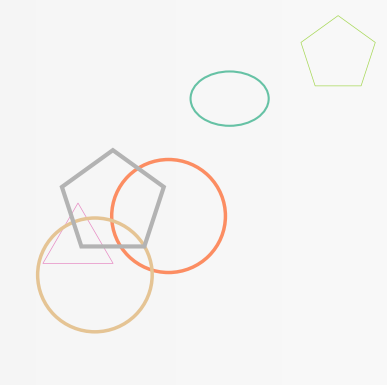[{"shape": "oval", "thickness": 1.5, "radius": 0.5, "center": [0.593, 0.744]}, {"shape": "circle", "thickness": 2.5, "radius": 0.73, "center": [0.435, 0.439]}, {"shape": "triangle", "thickness": 0.5, "radius": 0.52, "center": [0.201, 0.368]}, {"shape": "pentagon", "thickness": 0.5, "radius": 0.5, "center": [0.873, 0.859]}, {"shape": "circle", "thickness": 2.5, "radius": 0.74, "center": [0.245, 0.286]}, {"shape": "pentagon", "thickness": 3, "radius": 0.69, "center": [0.291, 0.472]}]